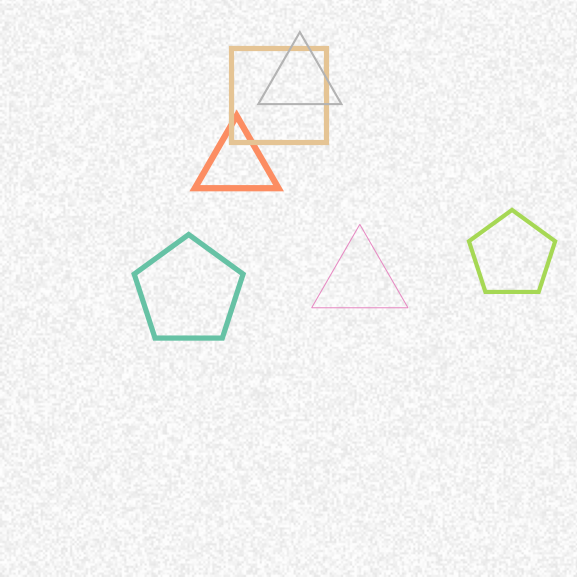[{"shape": "pentagon", "thickness": 2.5, "radius": 0.5, "center": [0.327, 0.494]}, {"shape": "triangle", "thickness": 3, "radius": 0.42, "center": [0.41, 0.715]}, {"shape": "triangle", "thickness": 0.5, "radius": 0.48, "center": [0.623, 0.514]}, {"shape": "pentagon", "thickness": 2, "radius": 0.39, "center": [0.887, 0.557]}, {"shape": "square", "thickness": 2.5, "radius": 0.41, "center": [0.482, 0.834]}, {"shape": "triangle", "thickness": 1, "radius": 0.42, "center": [0.519, 0.86]}]